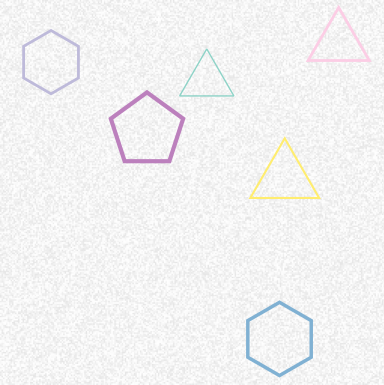[{"shape": "triangle", "thickness": 1, "radius": 0.41, "center": [0.537, 0.792]}, {"shape": "hexagon", "thickness": 2, "radius": 0.41, "center": [0.133, 0.839]}, {"shape": "hexagon", "thickness": 2.5, "radius": 0.48, "center": [0.726, 0.12]}, {"shape": "triangle", "thickness": 2, "radius": 0.46, "center": [0.88, 0.889]}, {"shape": "pentagon", "thickness": 3, "radius": 0.49, "center": [0.382, 0.661]}, {"shape": "triangle", "thickness": 1.5, "radius": 0.52, "center": [0.74, 0.537]}]